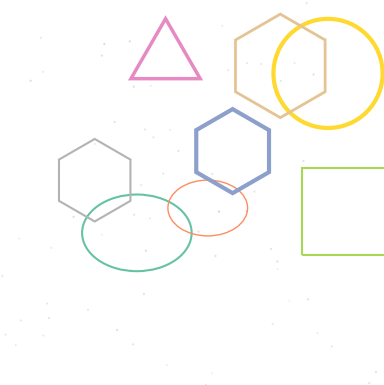[{"shape": "oval", "thickness": 1.5, "radius": 0.71, "center": [0.355, 0.395]}, {"shape": "oval", "thickness": 1, "radius": 0.52, "center": [0.54, 0.46]}, {"shape": "hexagon", "thickness": 3, "radius": 0.55, "center": [0.604, 0.607]}, {"shape": "triangle", "thickness": 2.5, "radius": 0.52, "center": [0.43, 0.848]}, {"shape": "square", "thickness": 1.5, "radius": 0.57, "center": [0.897, 0.451]}, {"shape": "circle", "thickness": 3, "radius": 0.71, "center": [0.852, 0.809]}, {"shape": "hexagon", "thickness": 2, "radius": 0.67, "center": [0.728, 0.829]}, {"shape": "hexagon", "thickness": 1.5, "radius": 0.54, "center": [0.246, 0.532]}]